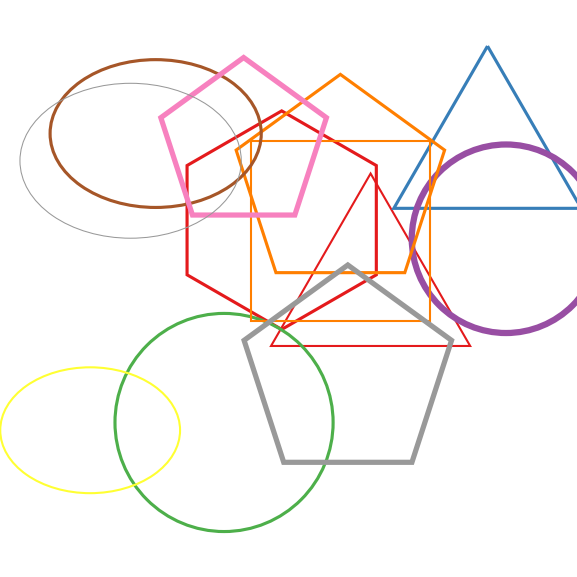[{"shape": "triangle", "thickness": 1, "radius": 1.0, "center": [0.642, 0.5]}, {"shape": "hexagon", "thickness": 1.5, "radius": 0.95, "center": [0.488, 0.618]}, {"shape": "triangle", "thickness": 1.5, "radius": 0.94, "center": [0.844, 0.732]}, {"shape": "circle", "thickness": 1.5, "radius": 0.94, "center": [0.388, 0.268]}, {"shape": "circle", "thickness": 3, "radius": 0.82, "center": [0.876, 0.586]}, {"shape": "pentagon", "thickness": 1.5, "radius": 0.95, "center": [0.589, 0.681]}, {"shape": "square", "thickness": 1, "radius": 0.78, "center": [0.59, 0.599]}, {"shape": "oval", "thickness": 1, "radius": 0.78, "center": [0.156, 0.254]}, {"shape": "oval", "thickness": 1.5, "radius": 0.91, "center": [0.27, 0.768]}, {"shape": "pentagon", "thickness": 2.5, "radius": 0.75, "center": [0.422, 0.749]}, {"shape": "pentagon", "thickness": 2.5, "radius": 0.94, "center": [0.602, 0.351]}, {"shape": "oval", "thickness": 0.5, "radius": 0.96, "center": [0.226, 0.721]}]